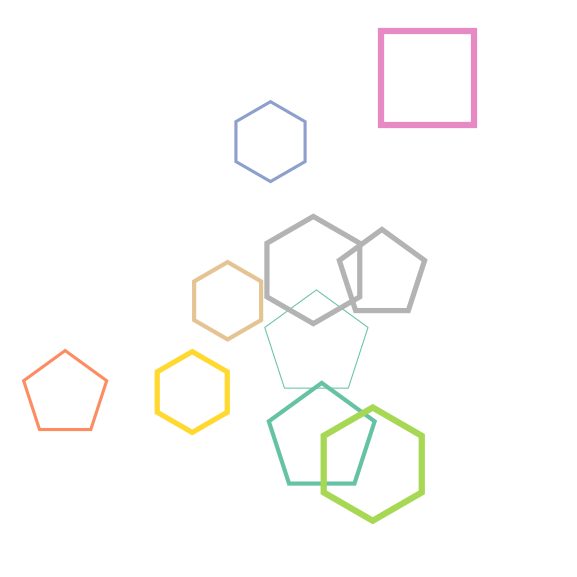[{"shape": "pentagon", "thickness": 2, "radius": 0.48, "center": [0.557, 0.24]}, {"shape": "pentagon", "thickness": 0.5, "radius": 0.47, "center": [0.548, 0.403]}, {"shape": "pentagon", "thickness": 1.5, "radius": 0.38, "center": [0.113, 0.317]}, {"shape": "hexagon", "thickness": 1.5, "radius": 0.35, "center": [0.468, 0.754]}, {"shape": "square", "thickness": 3, "radius": 0.41, "center": [0.74, 0.864]}, {"shape": "hexagon", "thickness": 3, "radius": 0.49, "center": [0.645, 0.195]}, {"shape": "hexagon", "thickness": 2.5, "radius": 0.35, "center": [0.333, 0.32]}, {"shape": "hexagon", "thickness": 2, "radius": 0.33, "center": [0.394, 0.478]}, {"shape": "hexagon", "thickness": 2.5, "radius": 0.46, "center": [0.543, 0.532]}, {"shape": "pentagon", "thickness": 2.5, "radius": 0.39, "center": [0.661, 0.524]}]